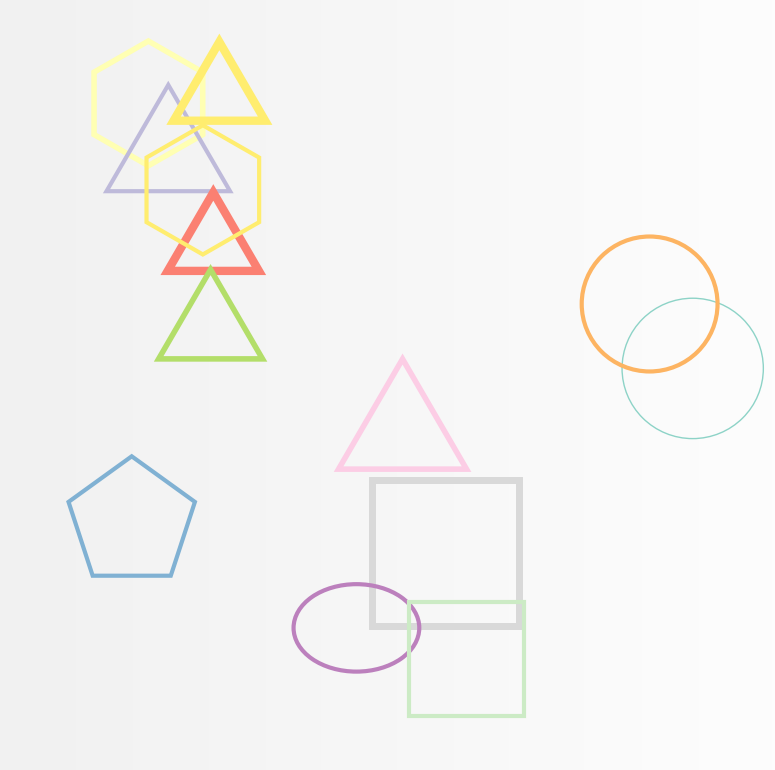[{"shape": "circle", "thickness": 0.5, "radius": 0.46, "center": [0.894, 0.522]}, {"shape": "hexagon", "thickness": 2, "radius": 0.4, "center": [0.191, 0.866]}, {"shape": "triangle", "thickness": 1.5, "radius": 0.46, "center": [0.217, 0.798]}, {"shape": "triangle", "thickness": 3, "radius": 0.34, "center": [0.275, 0.682]}, {"shape": "pentagon", "thickness": 1.5, "radius": 0.43, "center": [0.17, 0.322]}, {"shape": "circle", "thickness": 1.5, "radius": 0.44, "center": [0.838, 0.605]}, {"shape": "triangle", "thickness": 2, "radius": 0.39, "center": [0.272, 0.573]}, {"shape": "triangle", "thickness": 2, "radius": 0.48, "center": [0.519, 0.438]}, {"shape": "square", "thickness": 2.5, "radius": 0.47, "center": [0.575, 0.281]}, {"shape": "oval", "thickness": 1.5, "radius": 0.41, "center": [0.46, 0.185]}, {"shape": "square", "thickness": 1.5, "radius": 0.37, "center": [0.602, 0.145]}, {"shape": "triangle", "thickness": 3, "radius": 0.34, "center": [0.283, 0.877]}, {"shape": "hexagon", "thickness": 1.5, "radius": 0.42, "center": [0.262, 0.753]}]